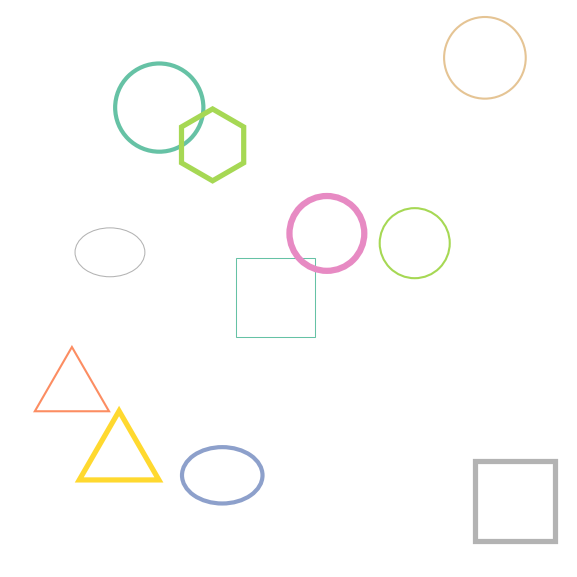[{"shape": "circle", "thickness": 2, "radius": 0.38, "center": [0.276, 0.813]}, {"shape": "square", "thickness": 0.5, "radius": 0.34, "center": [0.477, 0.484]}, {"shape": "triangle", "thickness": 1, "radius": 0.37, "center": [0.125, 0.324]}, {"shape": "oval", "thickness": 2, "radius": 0.35, "center": [0.385, 0.176]}, {"shape": "circle", "thickness": 3, "radius": 0.32, "center": [0.566, 0.595]}, {"shape": "circle", "thickness": 1, "radius": 0.3, "center": [0.718, 0.578]}, {"shape": "hexagon", "thickness": 2.5, "radius": 0.31, "center": [0.368, 0.748]}, {"shape": "triangle", "thickness": 2.5, "radius": 0.4, "center": [0.206, 0.208]}, {"shape": "circle", "thickness": 1, "radius": 0.35, "center": [0.84, 0.899]}, {"shape": "square", "thickness": 2.5, "radius": 0.35, "center": [0.891, 0.131]}, {"shape": "oval", "thickness": 0.5, "radius": 0.3, "center": [0.19, 0.562]}]